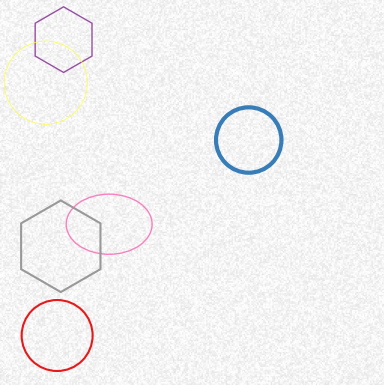[{"shape": "circle", "thickness": 1.5, "radius": 0.46, "center": [0.148, 0.129]}, {"shape": "circle", "thickness": 3, "radius": 0.42, "center": [0.646, 0.636]}, {"shape": "hexagon", "thickness": 1, "radius": 0.43, "center": [0.165, 0.897]}, {"shape": "circle", "thickness": 0.5, "radius": 0.54, "center": [0.119, 0.785]}, {"shape": "oval", "thickness": 1, "radius": 0.56, "center": [0.284, 0.418]}, {"shape": "hexagon", "thickness": 1.5, "radius": 0.59, "center": [0.158, 0.36]}]